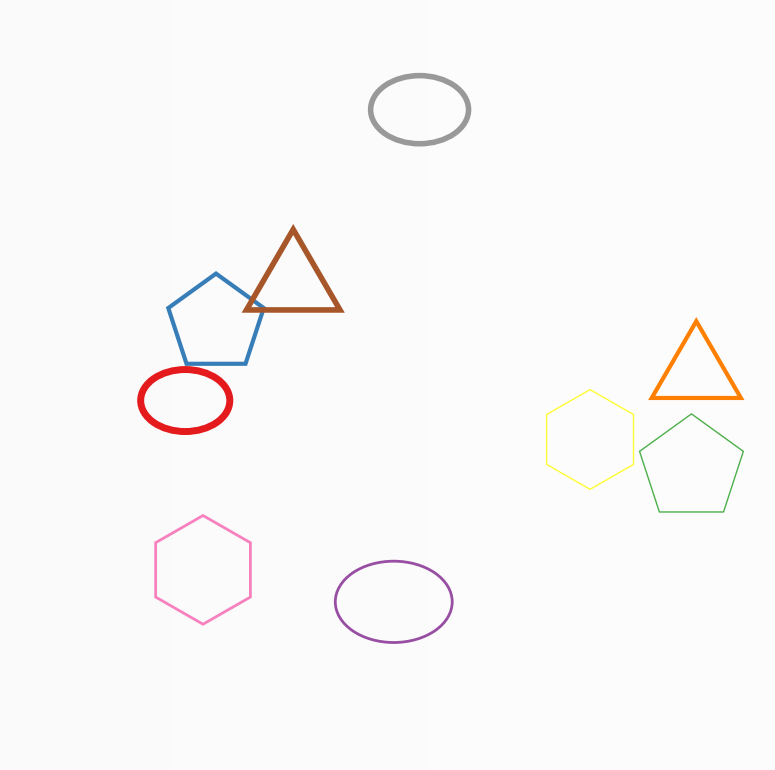[{"shape": "oval", "thickness": 2.5, "radius": 0.29, "center": [0.239, 0.48]}, {"shape": "pentagon", "thickness": 1.5, "radius": 0.32, "center": [0.279, 0.58]}, {"shape": "pentagon", "thickness": 0.5, "radius": 0.35, "center": [0.892, 0.392]}, {"shape": "oval", "thickness": 1, "radius": 0.38, "center": [0.508, 0.218]}, {"shape": "triangle", "thickness": 1.5, "radius": 0.33, "center": [0.898, 0.516]}, {"shape": "hexagon", "thickness": 0.5, "radius": 0.32, "center": [0.761, 0.429]}, {"shape": "triangle", "thickness": 2, "radius": 0.35, "center": [0.378, 0.632]}, {"shape": "hexagon", "thickness": 1, "radius": 0.35, "center": [0.262, 0.26]}, {"shape": "oval", "thickness": 2, "radius": 0.32, "center": [0.541, 0.858]}]